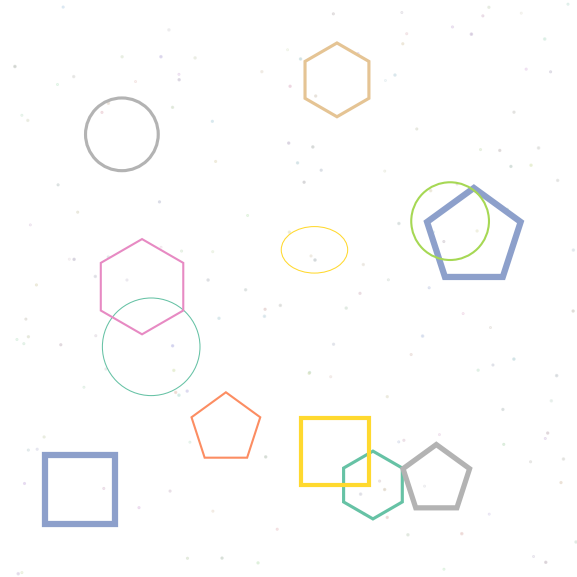[{"shape": "circle", "thickness": 0.5, "radius": 0.42, "center": [0.262, 0.399]}, {"shape": "hexagon", "thickness": 1.5, "radius": 0.29, "center": [0.646, 0.159]}, {"shape": "pentagon", "thickness": 1, "radius": 0.31, "center": [0.391, 0.257]}, {"shape": "square", "thickness": 3, "radius": 0.3, "center": [0.138, 0.151]}, {"shape": "pentagon", "thickness": 3, "radius": 0.43, "center": [0.821, 0.588]}, {"shape": "hexagon", "thickness": 1, "radius": 0.41, "center": [0.246, 0.503]}, {"shape": "circle", "thickness": 1, "radius": 0.34, "center": [0.779, 0.616]}, {"shape": "square", "thickness": 2, "radius": 0.29, "center": [0.581, 0.217]}, {"shape": "oval", "thickness": 0.5, "radius": 0.29, "center": [0.545, 0.567]}, {"shape": "hexagon", "thickness": 1.5, "radius": 0.32, "center": [0.583, 0.861]}, {"shape": "circle", "thickness": 1.5, "radius": 0.31, "center": [0.211, 0.767]}, {"shape": "pentagon", "thickness": 2.5, "radius": 0.3, "center": [0.756, 0.169]}]